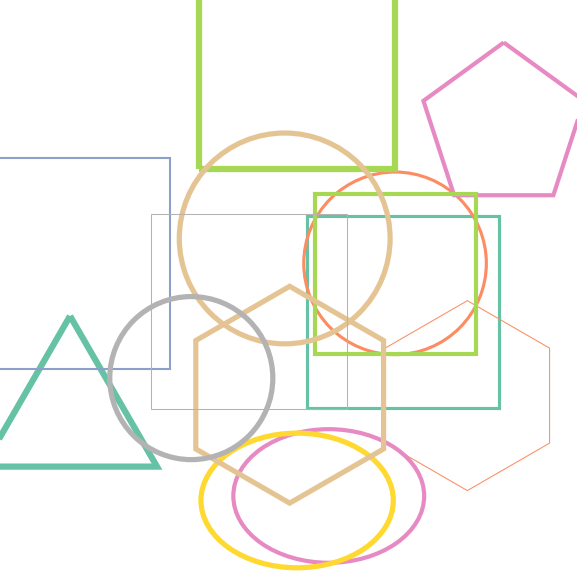[{"shape": "square", "thickness": 1.5, "radius": 0.83, "center": [0.698, 0.458]}, {"shape": "triangle", "thickness": 3, "radius": 0.87, "center": [0.121, 0.278]}, {"shape": "hexagon", "thickness": 0.5, "radius": 0.82, "center": [0.809, 0.314]}, {"shape": "circle", "thickness": 1.5, "radius": 0.79, "center": [0.684, 0.543]}, {"shape": "square", "thickness": 1, "radius": 0.91, "center": [0.112, 0.543]}, {"shape": "oval", "thickness": 2, "radius": 0.83, "center": [0.569, 0.14]}, {"shape": "pentagon", "thickness": 2, "radius": 0.73, "center": [0.872, 0.779]}, {"shape": "square", "thickness": 3, "radius": 0.85, "center": [0.514, 0.876]}, {"shape": "square", "thickness": 2, "radius": 0.69, "center": [0.685, 0.524]}, {"shape": "oval", "thickness": 2.5, "radius": 0.83, "center": [0.515, 0.133]}, {"shape": "hexagon", "thickness": 2.5, "radius": 0.94, "center": [0.502, 0.316]}, {"shape": "circle", "thickness": 2.5, "radius": 0.91, "center": [0.493, 0.586]}, {"shape": "square", "thickness": 0.5, "radius": 0.85, "center": [0.431, 0.46]}, {"shape": "circle", "thickness": 2.5, "radius": 0.71, "center": [0.331, 0.344]}]